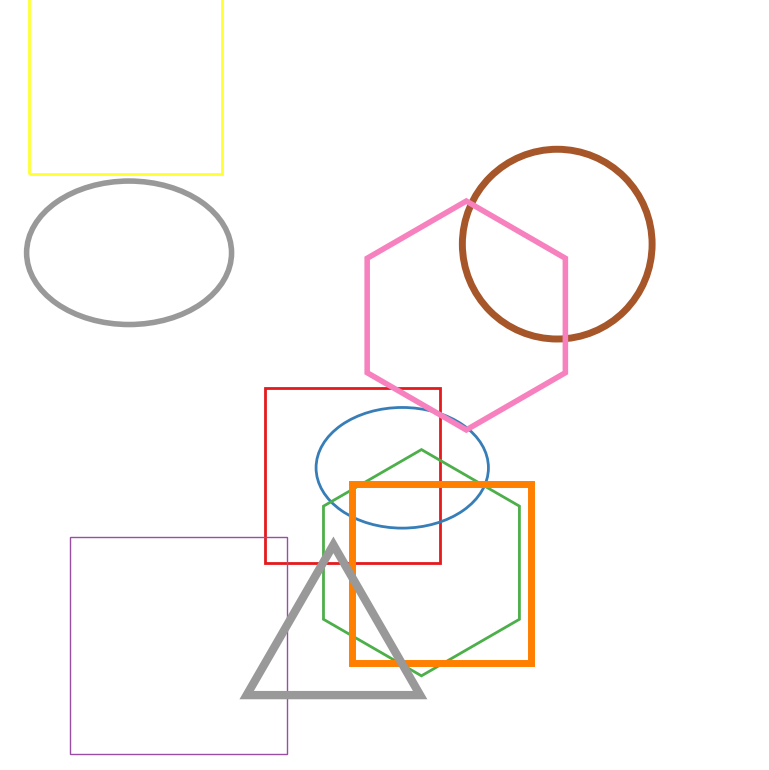[{"shape": "square", "thickness": 1, "radius": 0.57, "center": [0.458, 0.383]}, {"shape": "oval", "thickness": 1, "radius": 0.56, "center": [0.522, 0.392]}, {"shape": "hexagon", "thickness": 1, "radius": 0.73, "center": [0.547, 0.269]}, {"shape": "square", "thickness": 0.5, "radius": 0.71, "center": [0.232, 0.162]}, {"shape": "square", "thickness": 2.5, "radius": 0.58, "center": [0.573, 0.255]}, {"shape": "square", "thickness": 1, "radius": 0.63, "center": [0.163, 0.899]}, {"shape": "circle", "thickness": 2.5, "radius": 0.62, "center": [0.724, 0.683]}, {"shape": "hexagon", "thickness": 2, "radius": 0.74, "center": [0.606, 0.59]}, {"shape": "triangle", "thickness": 3, "radius": 0.65, "center": [0.433, 0.162]}, {"shape": "oval", "thickness": 2, "radius": 0.67, "center": [0.168, 0.672]}]